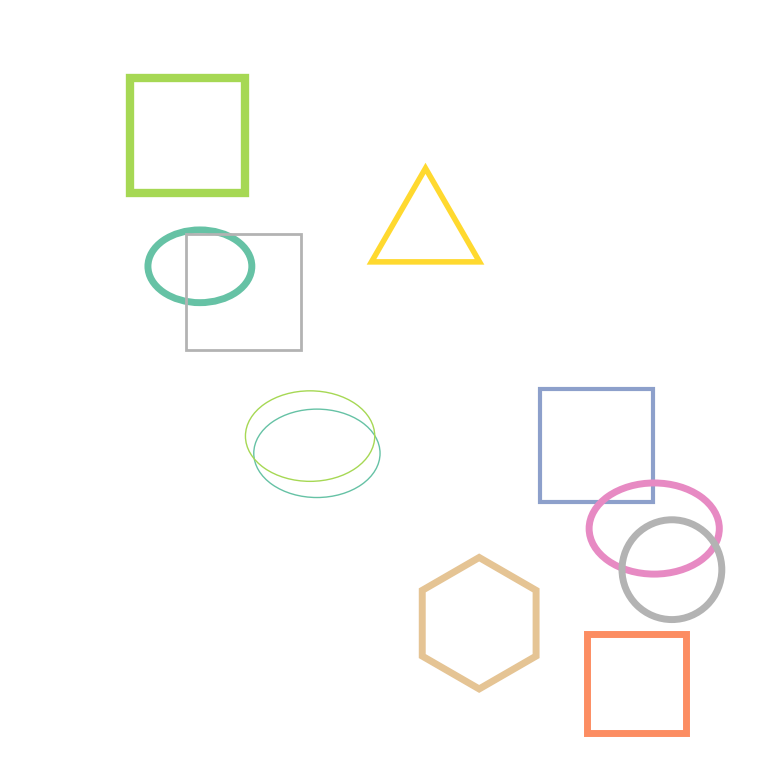[{"shape": "oval", "thickness": 0.5, "radius": 0.41, "center": [0.412, 0.411]}, {"shape": "oval", "thickness": 2.5, "radius": 0.34, "center": [0.26, 0.654]}, {"shape": "square", "thickness": 2.5, "radius": 0.32, "center": [0.826, 0.112]}, {"shape": "square", "thickness": 1.5, "radius": 0.37, "center": [0.775, 0.422]}, {"shape": "oval", "thickness": 2.5, "radius": 0.42, "center": [0.85, 0.314]}, {"shape": "square", "thickness": 3, "radius": 0.37, "center": [0.243, 0.824]}, {"shape": "oval", "thickness": 0.5, "radius": 0.42, "center": [0.403, 0.434]}, {"shape": "triangle", "thickness": 2, "radius": 0.41, "center": [0.553, 0.7]}, {"shape": "hexagon", "thickness": 2.5, "radius": 0.43, "center": [0.622, 0.191]}, {"shape": "circle", "thickness": 2.5, "radius": 0.32, "center": [0.873, 0.26]}, {"shape": "square", "thickness": 1, "radius": 0.37, "center": [0.316, 0.621]}]